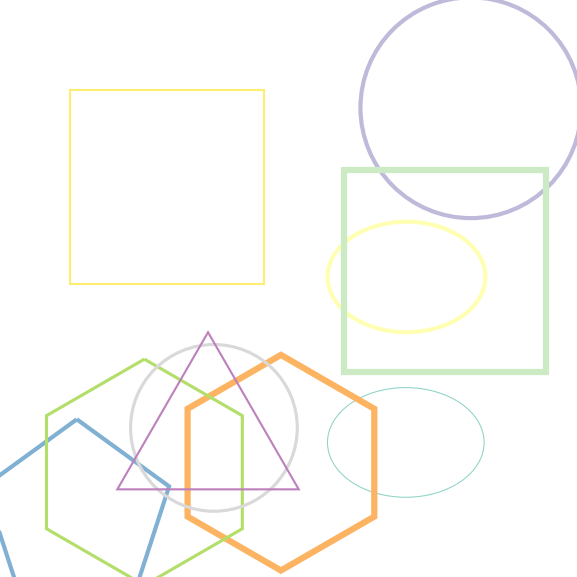[{"shape": "oval", "thickness": 0.5, "radius": 0.68, "center": [0.703, 0.233]}, {"shape": "oval", "thickness": 2, "radius": 0.68, "center": [0.704, 0.52]}, {"shape": "circle", "thickness": 2, "radius": 0.96, "center": [0.815, 0.813]}, {"shape": "pentagon", "thickness": 2, "radius": 0.84, "center": [0.133, 0.105]}, {"shape": "hexagon", "thickness": 3, "radius": 0.93, "center": [0.486, 0.198]}, {"shape": "hexagon", "thickness": 1.5, "radius": 0.98, "center": [0.25, 0.181]}, {"shape": "circle", "thickness": 1.5, "radius": 0.72, "center": [0.37, 0.258]}, {"shape": "triangle", "thickness": 1, "radius": 0.91, "center": [0.36, 0.242]}, {"shape": "square", "thickness": 3, "radius": 0.87, "center": [0.77, 0.53]}, {"shape": "square", "thickness": 1, "radius": 0.84, "center": [0.289, 0.675]}]